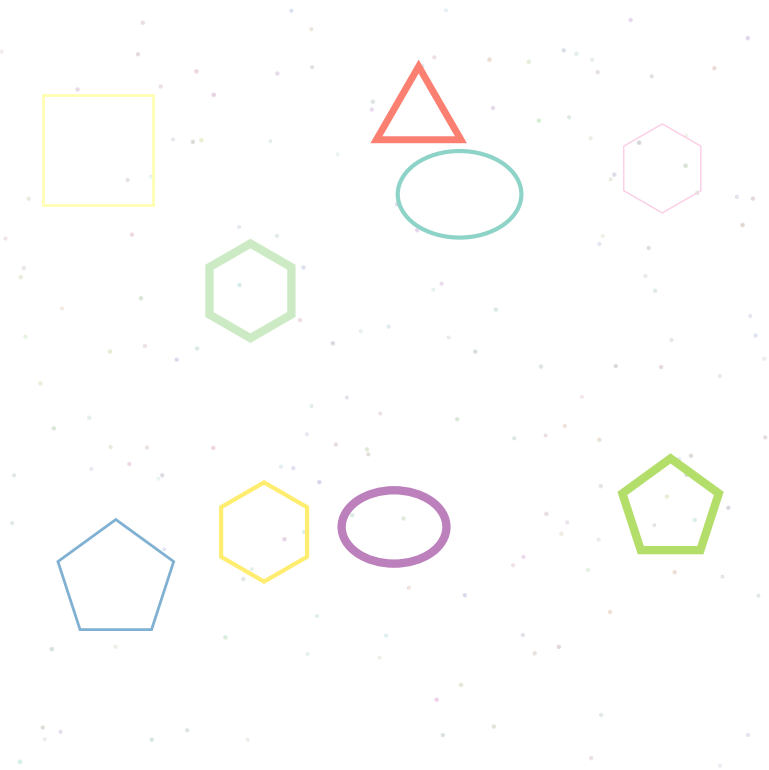[{"shape": "oval", "thickness": 1.5, "radius": 0.4, "center": [0.597, 0.748]}, {"shape": "square", "thickness": 1, "radius": 0.36, "center": [0.127, 0.806]}, {"shape": "triangle", "thickness": 2.5, "radius": 0.32, "center": [0.544, 0.85]}, {"shape": "pentagon", "thickness": 1, "radius": 0.4, "center": [0.15, 0.246]}, {"shape": "pentagon", "thickness": 3, "radius": 0.33, "center": [0.871, 0.339]}, {"shape": "hexagon", "thickness": 0.5, "radius": 0.29, "center": [0.86, 0.781]}, {"shape": "oval", "thickness": 3, "radius": 0.34, "center": [0.512, 0.316]}, {"shape": "hexagon", "thickness": 3, "radius": 0.31, "center": [0.325, 0.622]}, {"shape": "hexagon", "thickness": 1.5, "radius": 0.32, "center": [0.343, 0.309]}]